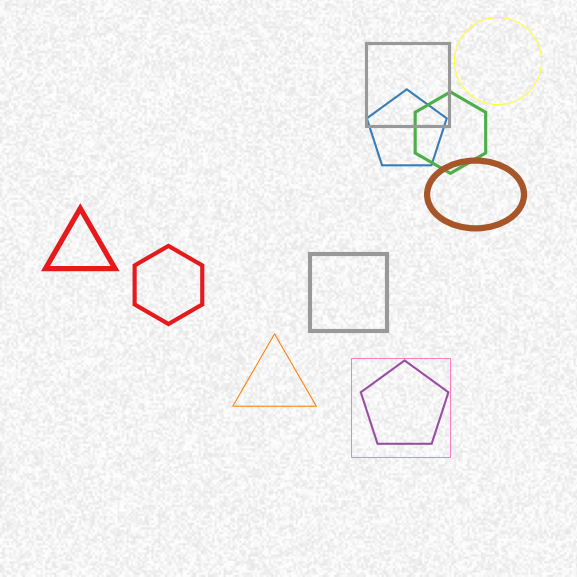[{"shape": "hexagon", "thickness": 2, "radius": 0.34, "center": [0.292, 0.506]}, {"shape": "triangle", "thickness": 2.5, "radius": 0.35, "center": [0.139, 0.569]}, {"shape": "pentagon", "thickness": 1, "radius": 0.36, "center": [0.704, 0.772]}, {"shape": "hexagon", "thickness": 1.5, "radius": 0.35, "center": [0.78, 0.769]}, {"shape": "pentagon", "thickness": 1, "radius": 0.4, "center": [0.701, 0.295]}, {"shape": "triangle", "thickness": 0.5, "radius": 0.42, "center": [0.475, 0.337]}, {"shape": "circle", "thickness": 0.5, "radius": 0.38, "center": [0.862, 0.893]}, {"shape": "oval", "thickness": 3, "radius": 0.42, "center": [0.823, 0.662]}, {"shape": "square", "thickness": 0.5, "radius": 0.43, "center": [0.693, 0.293]}, {"shape": "square", "thickness": 2, "radius": 0.33, "center": [0.604, 0.493]}, {"shape": "square", "thickness": 1.5, "radius": 0.36, "center": [0.706, 0.852]}]